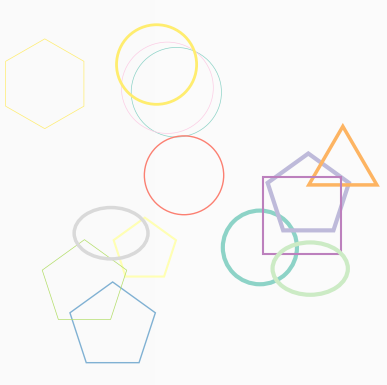[{"shape": "circle", "thickness": 3, "radius": 0.48, "center": [0.671, 0.357]}, {"shape": "circle", "thickness": 0.5, "radius": 0.58, "center": [0.455, 0.76]}, {"shape": "pentagon", "thickness": 1.5, "radius": 0.42, "center": [0.374, 0.35]}, {"shape": "pentagon", "thickness": 3, "radius": 0.55, "center": [0.796, 0.491]}, {"shape": "circle", "thickness": 1, "radius": 0.51, "center": [0.475, 0.545]}, {"shape": "pentagon", "thickness": 1, "radius": 0.58, "center": [0.291, 0.152]}, {"shape": "triangle", "thickness": 2.5, "radius": 0.51, "center": [0.885, 0.57]}, {"shape": "pentagon", "thickness": 0.5, "radius": 0.57, "center": [0.218, 0.263]}, {"shape": "circle", "thickness": 0.5, "radius": 0.59, "center": [0.432, 0.772]}, {"shape": "oval", "thickness": 2.5, "radius": 0.48, "center": [0.287, 0.394]}, {"shape": "square", "thickness": 1.5, "radius": 0.5, "center": [0.778, 0.44]}, {"shape": "oval", "thickness": 3, "radius": 0.49, "center": [0.801, 0.302]}, {"shape": "circle", "thickness": 2, "radius": 0.52, "center": [0.404, 0.832]}, {"shape": "hexagon", "thickness": 0.5, "radius": 0.58, "center": [0.116, 0.782]}]